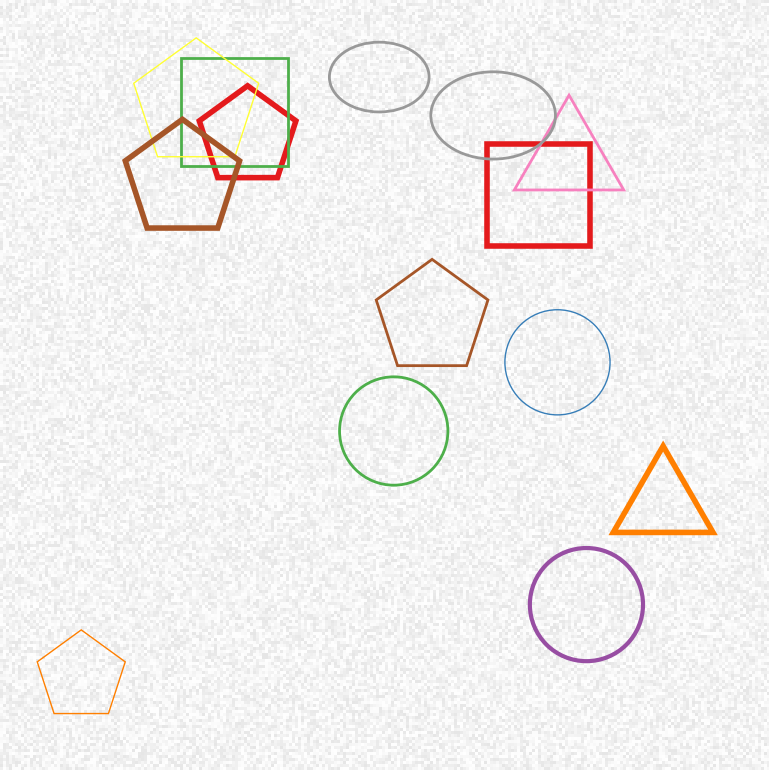[{"shape": "pentagon", "thickness": 2, "radius": 0.33, "center": [0.322, 0.823]}, {"shape": "square", "thickness": 2, "radius": 0.33, "center": [0.699, 0.747]}, {"shape": "circle", "thickness": 0.5, "radius": 0.34, "center": [0.724, 0.529]}, {"shape": "circle", "thickness": 1, "radius": 0.35, "center": [0.511, 0.44]}, {"shape": "square", "thickness": 1, "radius": 0.35, "center": [0.305, 0.855]}, {"shape": "circle", "thickness": 1.5, "radius": 0.37, "center": [0.762, 0.215]}, {"shape": "triangle", "thickness": 2, "radius": 0.37, "center": [0.861, 0.346]}, {"shape": "pentagon", "thickness": 0.5, "radius": 0.3, "center": [0.106, 0.122]}, {"shape": "pentagon", "thickness": 0.5, "radius": 0.43, "center": [0.255, 0.865]}, {"shape": "pentagon", "thickness": 1, "radius": 0.38, "center": [0.561, 0.587]}, {"shape": "pentagon", "thickness": 2, "radius": 0.39, "center": [0.237, 0.767]}, {"shape": "triangle", "thickness": 1, "radius": 0.41, "center": [0.739, 0.794]}, {"shape": "oval", "thickness": 1, "radius": 0.32, "center": [0.493, 0.9]}, {"shape": "oval", "thickness": 1, "radius": 0.4, "center": [0.64, 0.85]}]